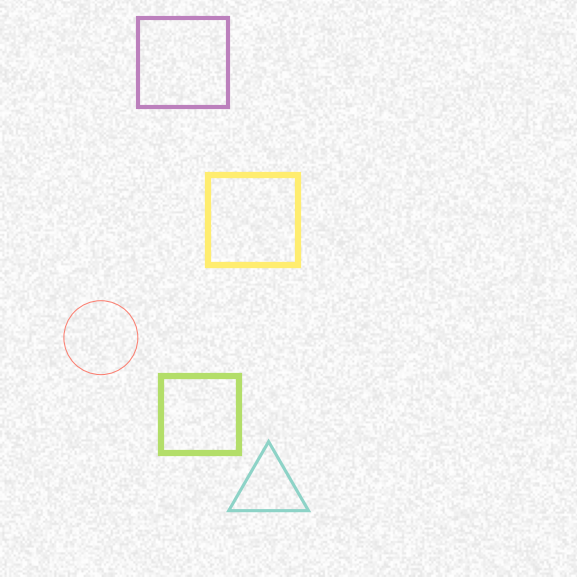[{"shape": "triangle", "thickness": 1.5, "radius": 0.4, "center": [0.465, 0.155]}, {"shape": "circle", "thickness": 0.5, "radius": 0.32, "center": [0.175, 0.414]}, {"shape": "square", "thickness": 3, "radius": 0.34, "center": [0.346, 0.281]}, {"shape": "square", "thickness": 2, "radius": 0.39, "center": [0.317, 0.891]}, {"shape": "square", "thickness": 3, "radius": 0.39, "center": [0.439, 0.619]}]